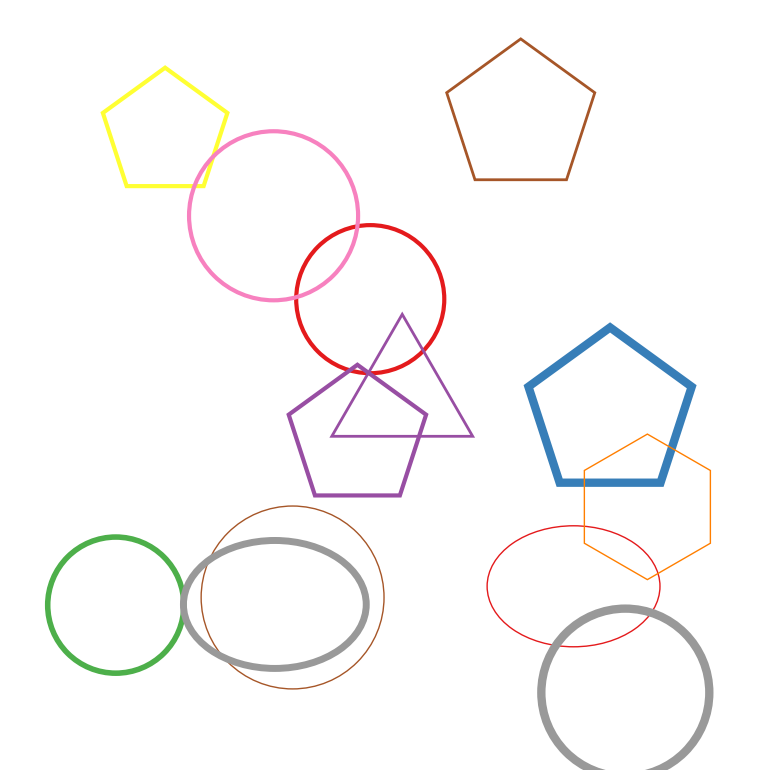[{"shape": "oval", "thickness": 0.5, "radius": 0.56, "center": [0.745, 0.239]}, {"shape": "circle", "thickness": 1.5, "radius": 0.48, "center": [0.481, 0.611]}, {"shape": "pentagon", "thickness": 3, "radius": 0.56, "center": [0.792, 0.463]}, {"shape": "circle", "thickness": 2, "radius": 0.44, "center": [0.15, 0.214]}, {"shape": "pentagon", "thickness": 1.5, "radius": 0.47, "center": [0.464, 0.432]}, {"shape": "triangle", "thickness": 1, "radius": 0.53, "center": [0.522, 0.486]}, {"shape": "hexagon", "thickness": 0.5, "radius": 0.47, "center": [0.841, 0.342]}, {"shape": "pentagon", "thickness": 1.5, "radius": 0.43, "center": [0.214, 0.827]}, {"shape": "circle", "thickness": 0.5, "radius": 0.59, "center": [0.38, 0.224]}, {"shape": "pentagon", "thickness": 1, "radius": 0.51, "center": [0.676, 0.848]}, {"shape": "circle", "thickness": 1.5, "radius": 0.55, "center": [0.355, 0.72]}, {"shape": "oval", "thickness": 2.5, "radius": 0.59, "center": [0.357, 0.215]}, {"shape": "circle", "thickness": 3, "radius": 0.55, "center": [0.812, 0.101]}]